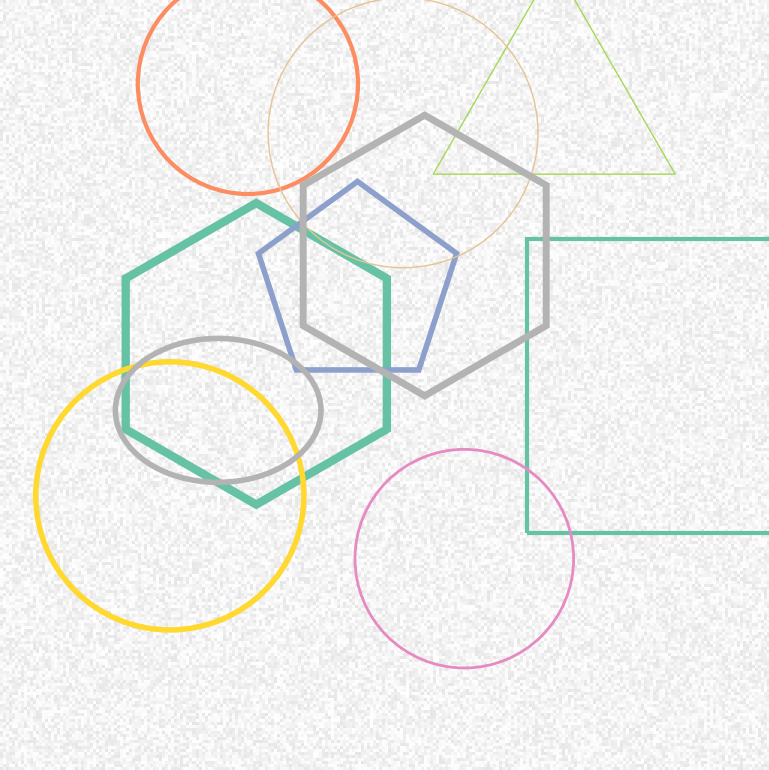[{"shape": "hexagon", "thickness": 3, "radius": 0.98, "center": [0.333, 0.54]}, {"shape": "square", "thickness": 1.5, "radius": 0.95, "center": [0.875, 0.499]}, {"shape": "circle", "thickness": 1.5, "radius": 0.71, "center": [0.322, 0.891]}, {"shape": "pentagon", "thickness": 2, "radius": 0.68, "center": [0.464, 0.629]}, {"shape": "circle", "thickness": 1, "radius": 0.71, "center": [0.603, 0.274]}, {"shape": "triangle", "thickness": 0.5, "radius": 0.91, "center": [0.72, 0.865]}, {"shape": "circle", "thickness": 2, "radius": 0.87, "center": [0.221, 0.356]}, {"shape": "circle", "thickness": 0.5, "radius": 0.88, "center": [0.523, 0.828]}, {"shape": "oval", "thickness": 2, "radius": 0.67, "center": [0.283, 0.467]}, {"shape": "hexagon", "thickness": 2.5, "radius": 0.91, "center": [0.552, 0.668]}]